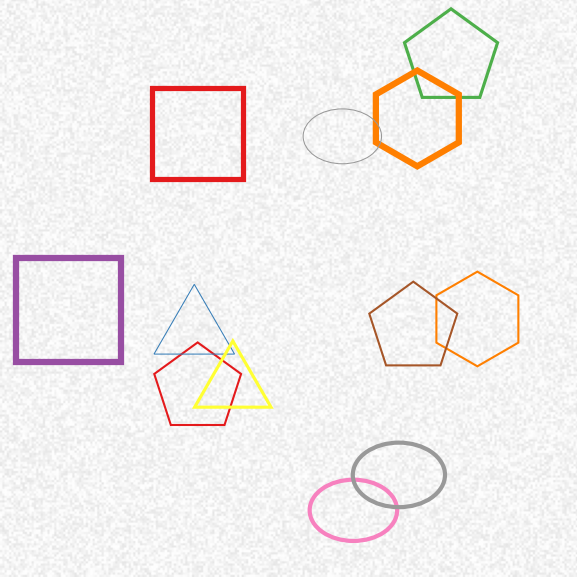[{"shape": "pentagon", "thickness": 1, "radius": 0.4, "center": [0.342, 0.327]}, {"shape": "square", "thickness": 2.5, "radius": 0.39, "center": [0.342, 0.768]}, {"shape": "triangle", "thickness": 0.5, "radius": 0.4, "center": [0.336, 0.426]}, {"shape": "pentagon", "thickness": 1.5, "radius": 0.42, "center": [0.781, 0.899]}, {"shape": "square", "thickness": 3, "radius": 0.45, "center": [0.119, 0.462]}, {"shape": "hexagon", "thickness": 1, "radius": 0.41, "center": [0.827, 0.447]}, {"shape": "hexagon", "thickness": 3, "radius": 0.41, "center": [0.723, 0.794]}, {"shape": "triangle", "thickness": 1.5, "radius": 0.38, "center": [0.403, 0.332]}, {"shape": "pentagon", "thickness": 1, "radius": 0.4, "center": [0.716, 0.431]}, {"shape": "oval", "thickness": 2, "radius": 0.38, "center": [0.612, 0.115]}, {"shape": "oval", "thickness": 0.5, "radius": 0.34, "center": [0.593, 0.763]}, {"shape": "oval", "thickness": 2, "radius": 0.4, "center": [0.691, 0.177]}]